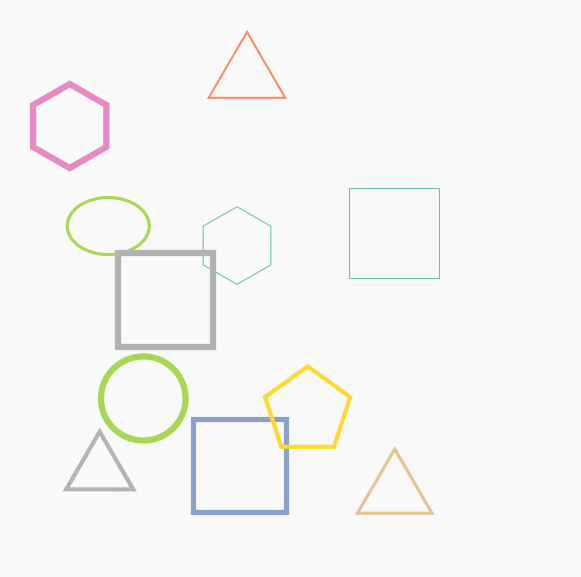[{"shape": "hexagon", "thickness": 0.5, "radius": 0.34, "center": [0.408, 0.574]}, {"shape": "square", "thickness": 0.5, "radius": 0.39, "center": [0.678, 0.595]}, {"shape": "triangle", "thickness": 1, "radius": 0.38, "center": [0.425, 0.868]}, {"shape": "square", "thickness": 2.5, "radius": 0.4, "center": [0.412, 0.193]}, {"shape": "hexagon", "thickness": 3, "radius": 0.36, "center": [0.12, 0.781]}, {"shape": "circle", "thickness": 3, "radius": 0.36, "center": [0.247, 0.309]}, {"shape": "oval", "thickness": 1.5, "radius": 0.35, "center": [0.186, 0.608]}, {"shape": "pentagon", "thickness": 2, "radius": 0.39, "center": [0.529, 0.288]}, {"shape": "triangle", "thickness": 1.5, "radius": 0.37, "center": [0.679, 0.147]}, {"shape": "square", "thickness": 3, "radius": 0.41, "center": [0.285, 0.48]}, {"shape": "triangle", "thickness": 2, "radius": 0.33, "center": [0.171, 0.185]}]